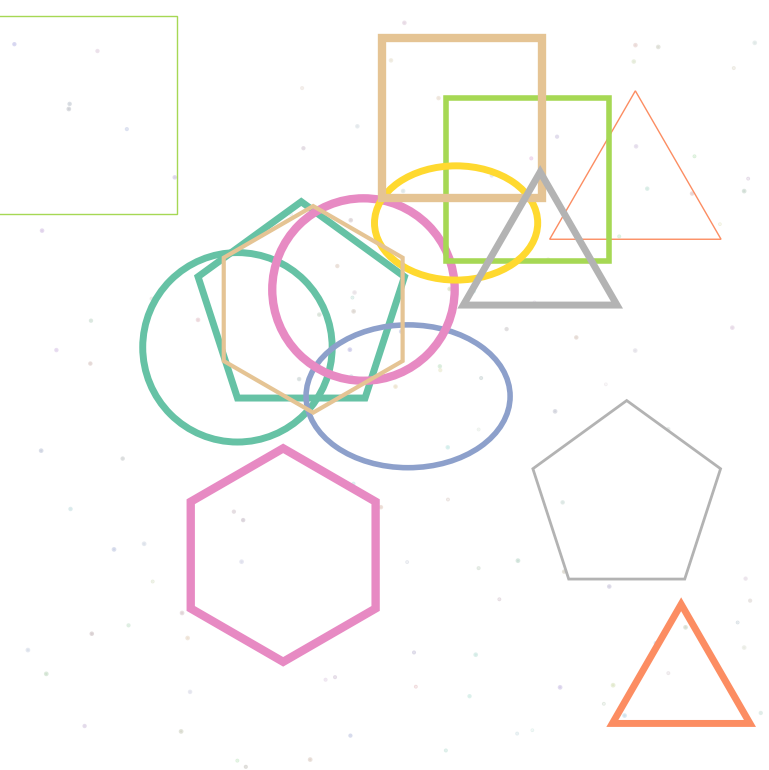[{"shape": "circle", "thickness": 2.5, "radius": 0.62, "center": [0.308, 0.549]}, {"shape": "pentagon", "thickness": 2.5, "radius": 0.7, "center": [0.391, 0.597]}, {"shape": "triangle", "thickness": 2.5, "radius": 0.52, "center": [0.885, 0.112]}, {"shape": "triangle", "thickness": 0.5, "radius": 0.64, "center": [0.825, 0.754]}, {"shape": "oval", "thickness": 2, "radius": 0.66, "center": [0.53, 0.485]}, {"shape": "circle", "thickness": 3, "radius": 0.59, "center": [0.472, 0.624]}, {"shape": "hexagon", "thickness": 3, "radius": 0.69, "center": [0.368, 0.279]}, {"shape": "square", "thickness": 0.5, "radius": 0.64, "center": [0.101, 0.851]}, {"shape": "square", "thickness": 2, "radius": 0.53, "center": [0.685, 0.767]}, {"shape": "oval", "thickness": 2.5, "radius": 0.53, "center": [0.592, 0.71]}, {"shape": "hexagon", "thickness": 1.5, "radius": 0.67, "center": [0.407, 0.598]}, {"shape": "square", "thickness": 3, "radius": 0.52, "center": [0.6, 0.846]}, {"shape": "triangle", "thickness": 2.5, "radius": 0.58, "center": [0.702, 0.661]}, {"shape": "pentagon", "thickness": 1, "radius": 0.64, "center": [0.814, 0.352]}]